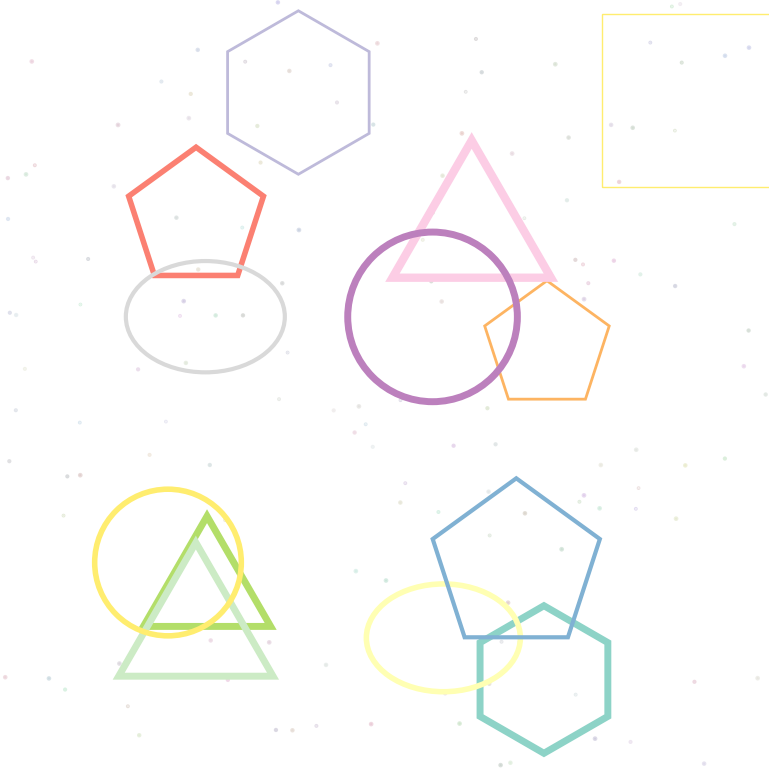[{"shape": "hexagon", "thickness": 2.5, "radius": 0.48, "center": [0.706, 0.118]}, {"shape": "oval", "thickness": 2, "radius": 0.5, "center": [0.576, 0.172]}, {"shape": "hexagon", "thickness": 1, "radius": 0.53, "center": [0.388, 0.88]}, {"shape": "pentagon", "thickness": 2, "radius": 0.46, "center": [0.255, 0.717]}, {"shape": "pentagon", "thickness": 1.5, "radius": 0.57, "center": [0.67, 0.265]}, {"shape": "pentagon", "thickness": 1, "radius": 0.43, "center": [0.71, 0.55]}, {"shape": "triangle", "thickness": 2.5, "radius": 0.48, "center": [0.269, 0.234]}, {"shape": "triangle", "thickness": 3, "radius": 0.59, "center": [0.613, 0.699]}, {"shape": "oval", "thickness": 1.5, "radius": 0.52, "center": [0.267, 0.589]}, {"shape": "circle", "thickness": 2.5, "radius": 0.55, "center": [0.562, 0.588]}, {"shape": "triangle", "thickness": 2.5, "radius": 0.58, "center": [0.254, 0.18]}, {"shape": "circle", "thickness": 2, "radius": 0.48, "center": [0.218, 0.269]}, {"shape": "square", "thickness": 0.5, "radius": 0.56, "center": [0.895, 0.87]}]